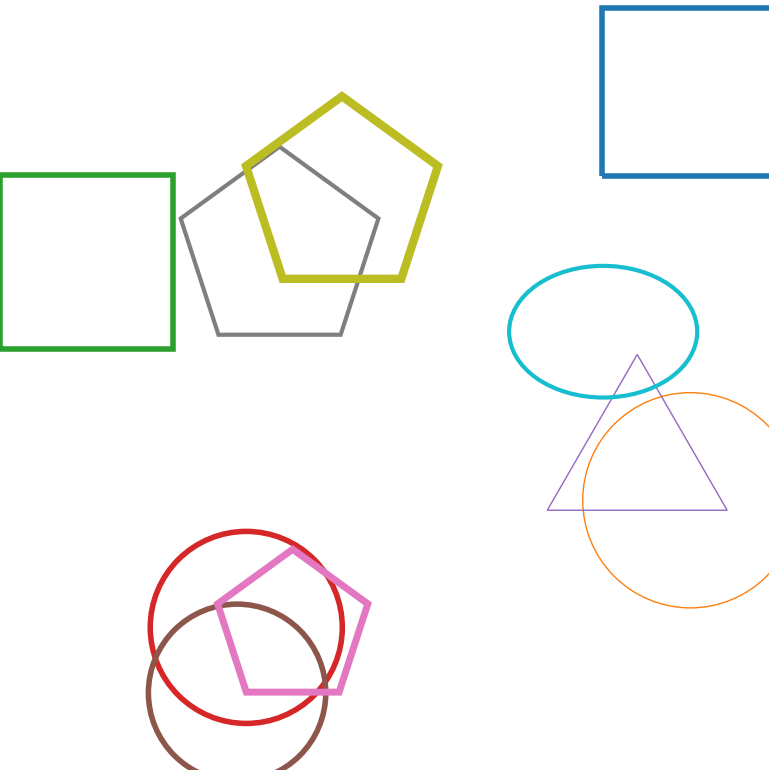[{"shape": "square", "thickness": 2, "radius": 0.55, "center": [0.892, 0.881]}, {"shape": "circle", "thickness": 0.5, "radius": 0.7, "center": [0.897, 0.35]}, {"shape": "square", "thickness": 2, "radius": 0.56, "center": [0.112, 0.66]}, {"shape": "circle", "thickness": 2, "radius": 0.62, "center": [0.32, 0.185]}, {"shape": "triangle", "thickness": 0.5, "radius": 0.67, "center": [0.828, 0.405]}, {"shape": "circle", "thickness": 2, "radius": 0.58, "center": [0.308, 0.1]}, {"shape": "pentagon", "thickness": 2.5, "radius": 0.51, "center": [0.38, 0.184]}, {"shape": "pentagon", "thickness": 1.5, "radius": 0.68, "center": [0.363, 0.674]}, {"shape": "pentagon", "thickness": 3, "radius": 0.66, "center": [0.444, 0.744]}, {"shape": "oval", "thickness": 1.5, "radius": 0.61, "center": [0.783, 0.569]}]